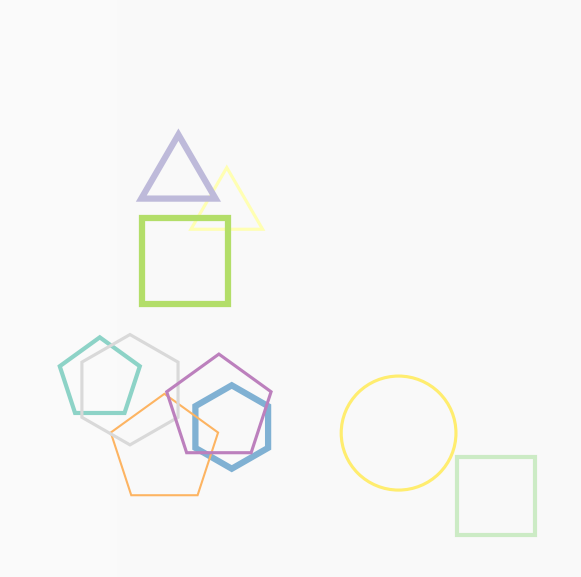[{"shape": "pentagon", "thickness": 2, "radius": 0.36, "center": [0.172, 0.343]}, {"shape": "triangle", "thickness": 1.5, "radius": 0.36, "center": [0.39, 0.638]}, {"shape": "triangle", "thickness": 3, "radius": 0.37, "center": [0.307, 0.692]}, {"shape": "hexagon", "thickness": 3, "radius": 0.36, "center": [0.399, 0.26]}, {"shape": "pentagon", "thickness": 1, "radius": 0.49, "center": [0.283, 0.22]}, {"shape": "square", "thickness": 3, "radius": 0.37, "center": [0.318, 0.547]}, {"shape": "hexagon", "thickness": 1.5, "radius": 0.48, "center": [0.224, 0.324]}, {"shape": "pentagon", "thickness": 1.5, "radius": 0.47, "center": [0.377, 0.292]}, {"shape": "square", "thickness": 2, "radius": 0.34, "center": [0.854, 0.141]}, {"shape": "circle", "thickness": 1.5, "radius": 0.49, "center": [0.686, 0.249]}]